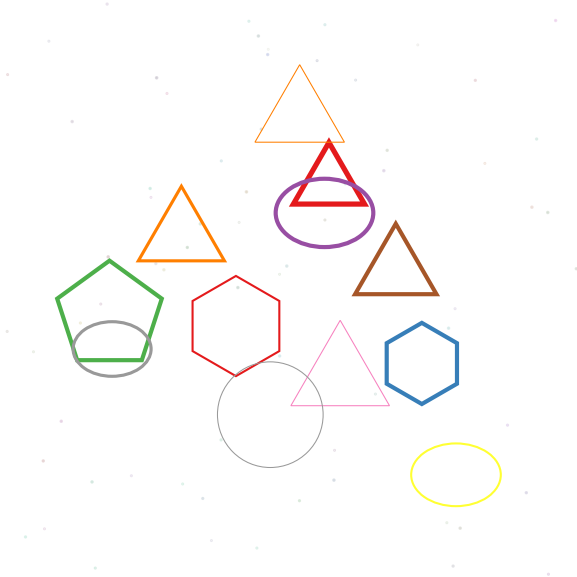[{"shape": "triangle", "thickness": 2.5, "radius": 0.36, "center": [0.57, 0.681]}, {"shape": "hexagon", "thickness": 1, "radius": 0.43, "center": [0.409, 0.435]}, {"shape": "hexagon", "thickness": 2, "radius": 0.35, "center": [0.73, 0.37]}, {"shape": "pentagon", "thickness": 2, "radius": 0.48, "center": [0.19, 0.453]}, {"shape": "oval", "thickness": 2, "radius": 0.42, "center": [0.562, 0.63]}, {"shape": "triangle", "thickness": 0.5, "radius": 0.45, "center": [0.519, 0.798]}, {"shape": "triangle", "thickness": 1.5, "radius": 0.43, "center": [0.314, 0.591]}, {"shape": "oval", "thickness": 1, "radius": 0.39, "center": [0.79, 0.177]}, {"shape": "triangle", "thickness": 2, "radius": 0.41, "center": [0.685, 0.53]}, {"shape": "triangle", "thickness": 0.5, "radius": 0.49, "center": [0.589, 0.346]}, {"shape": "circle", "thickness": 0.5, "radius": 0.46, "center": [0.468, 0.281]}, {"shape": "oval", "thickness": 1.5, "radius": 0.34, "center": [0.194, 0.395]}]